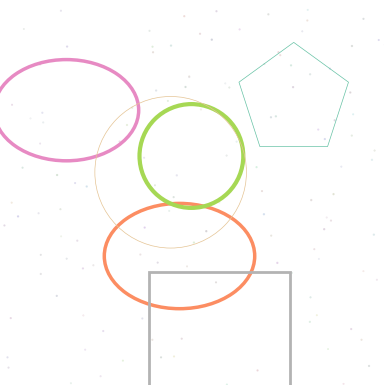[{"shape": "pentagon", "thickness": 0.5, "radius": 0.75, "center": [0.763, 0.74]}, {"shape": "oval", "thickness": 2.5, "radius": 0.98, "center": [0.466, 0.335]}, {"shape": "oval", "thickness": 2.5, "radius": 0.94, "center": [0.172, 0.714]}, {"shape": "circle", "thickness": 3, "radius": 0.67, "center": [0.497, 0.595]}, {"shape": "circle", "thickness": 0.5, "radius": 0.98, "center": [0.443, 0.553]}, {"shape": "square", "thickness": 2, "radius": 0.92, "center": [0.57, 0.111]}]